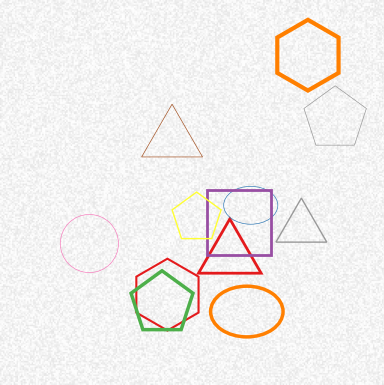[{"shape": "triangle", "thickness": 2, "radius": 0.47, "center": [0.597, 0.337]}, {"shape": "hexagon", "thickness": 1.5, "radius": 0.47, "center": [0.435, 0.235]}, {"shape": "oval", "thickness": 0.5, "radius": 0.35, "center": [0.651, 0.467]}, {"shape": "pentagon", "thickness": 2.5, "radius": 0.42, "center": [0.421, 0.212]}, {"shape": "square", "thickness": 2, "radius": 0.42, "center": [0.621, 0.422]}, {"shape": "hexagon", "thickness": 3, "radius": 0.46, "center": [0.8, 0.857]}, {"shape": "oval", "thickness": 2.5, "radius": 0.47, "center": [0.641, 0.191]}, {"shape": "pentagon", "thickness": 1, "radius": 0.33, "center": [0.511, 0.434]}, {"shape": "triangle", "thickness": 0.5, "radius": 0.46, "center": [0.447, 0.638]}, {"shape": "circle", "thickness": 0.5, "radius": 0.38, "center": [0.232, 0.367]}, {"shape": "triangle", "thickness": 1, "radius": 0.38, "center": [0.783, 0.409]}, {"shape": "pentagon", "thickness": 0.5, "radius": 0.43, "center": [0.871, 0.692]}]